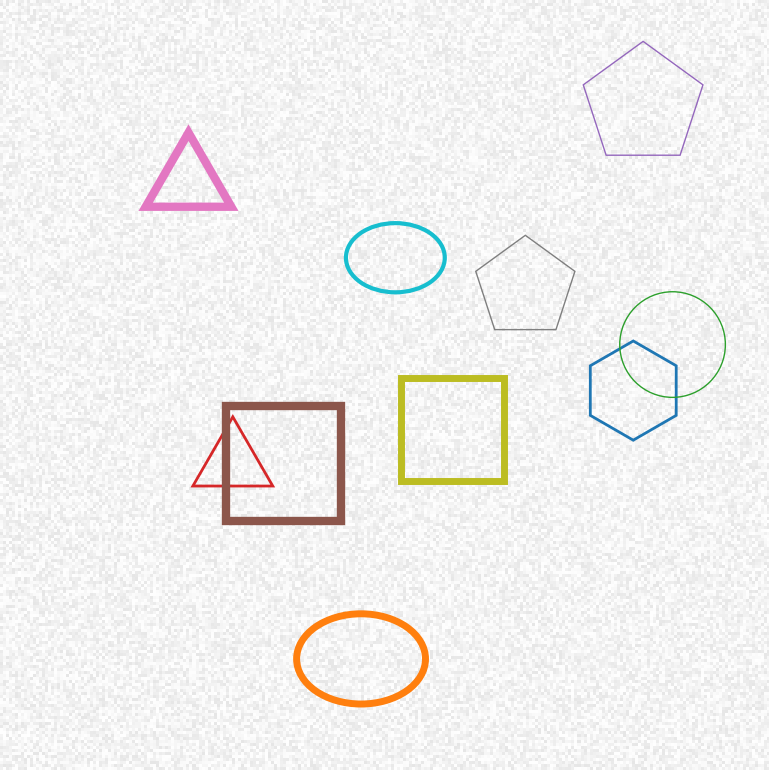[{"shape": "hexagon", "thickness": 1, "radius": 0.32, "center": [0.822, 0.493]}, {"shape": "oval", "thickness": 2.5, "radius": 0.42, "center": [0.469, 0.144]}, {"shape": "circle", "thickness": 0.5, "radius": 0.34, "center": [0.873, 0.553]}, {"shape": "triangle", "thickness": 1, "radius": 0.3, "center": [0.302, 0.399]}, {"shape": "pentagon", "thickness": 0.5, "radius": 0.41, "center": [0.835, 0.865]}, {"shape": "square", "thickness": 3, "radius": 0.37, "center": [0.368, 0.398]}, {"shape": "triangle", "thickness": 3, "radius": 0.32, "center": [0.245, 0.764]}, {"shape": "pentagon", "thickness": 0.5, "radius": 0.34, "center": [0.682, 0.627]}, {"shape": "square", "thickness": 2.5, "radius": 0.33, "center": [0.588, 0.442]}, {"shape": "oval", "thickness": 1.5, "radius": 0.32, "center": [0.513, 0.665]}]